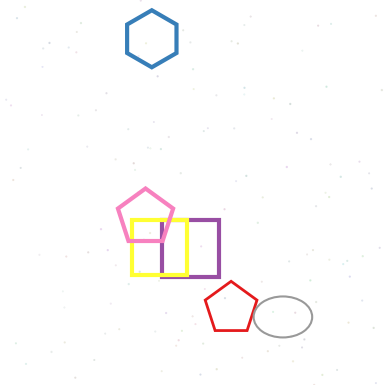[{"shape": "pentagon", "thickness": 2, "radius": 0.35, "center": [0.6, 0.199]}, {"shape": "hexagon", "thickness": 3, "radius": 0.37, "center": [0.394, 0.899]}, {"shape": "square", "thickness": 3, "radius": 0.37, "center": [0.495, 0.355]}, {"shape": "square", "thickness": 3, "radius": 0.36, "center": [0.414, 0.357]}, {"shape": "pentagon", "thickness": 3, "radius": 0.38, "center": [0.378, 0.435]}, {"shape": "oval", "thickness": 1.5, "radius": 0.38, "center": [0.735, 0.177]}]